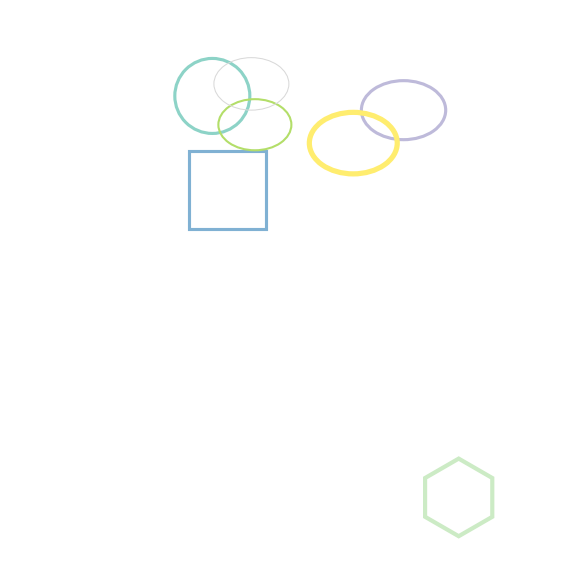[{"shape": "circle", "thickness": 1.5, "radius": 0.32, "center": [0.368, 0.833]}, {"shape": "oval", "thickness": 1.5, "radius": 0.37, "center": [0.699, 0.808]}, {"shape": "square", "thickness": 1.5, "radius": 0.34, "center": [0.394, 0.67]}, {"shape": "oval", "thickness": 1, "radius": 0.32, "center": [0.441, 0.783]}, {"shape": "oval", "thickness": 0.5, "radius": 0.32, "center": [0.435, 0.854]}, {"shape": "hexagon", "thickness": 2, "radius": 0.34, "center": [0.794, 0.138]}, {"shape": "oval", "thickness": 2.5, "radius": 0.38, "center": [0.612, 0.751]}]